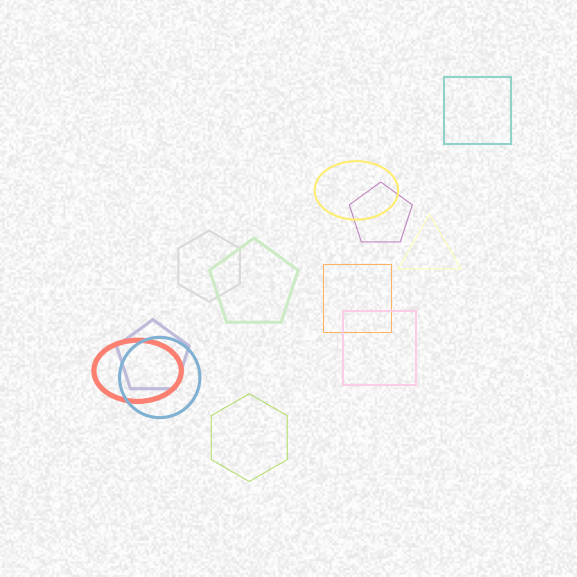[{"shape": "square", "thickness": 1, "radius": 0.29, "center": [0.827, 0.807]}, {"shape": "triangle", "thickness": 0.5, "radius": 0.31, "center": [0.744, 0.565]}, {"shape": "pentagon", "thickness": 1.5, "radius": 0.33, "center": [0.265, 0.38]}, {"shape": "oval", "thickness": 2.5, "radius": 0.38, "center": [0.238, 0.357]}, {"shape": "circle", "thickness": 1.5, "radius": 0.35, "center": [0.277, 0.345]}, {"shape": "square", "thickness": 0.5, "radius": 0.3, "center": [0.618, 0.483]}, {"shape": "hexagon", "thickness": 0.5, "radius": 0.38, "center": [0.432, 0.241]}, {"shape": "square", "thickness": 1, "radius": 0.32, "center": [0.657, 0.397]}, {"shape": "hexagon", "thickness": 1, "radius": 0.31, "center": [0.362, 0.538]}, {"shape": "pentagon", "thickness": 0.5, "radius": 0.29, "center": [0.659, 0.627]}, {"shape": "pentagon", "thickness": 1.5, "radius": 0.4, "center": [0.44, 0.506]}, {"shape": "oval", "thickness": 1, "radius": 0.36, "center": [0.617, 0.669]}]